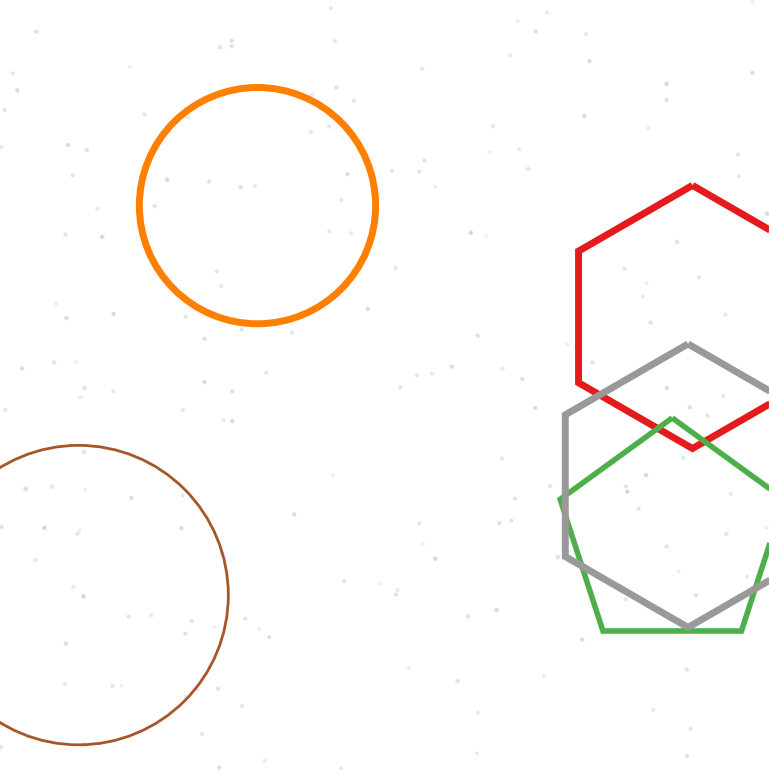[{"shape": "hexagon", "thickness": 2.5, "radius": 0.85, "center": [0.899, 0.588]}, {"shape": "pentagon", "thickness": 2, "radius": 0.76, "center": [0.873, 0.304]}, {"shape": "circle", "thickness": 2.5, "radius": 0.77, "center": [0.334, 0.733]}, {"shape": "circle", "thickness": 1, "radius": 0.97, "center": [0.102, 0.227]}, {"shape": "hexagon", "thickness": 2.5, "radius": 0.92, "center": [0.894, 0.369]}]